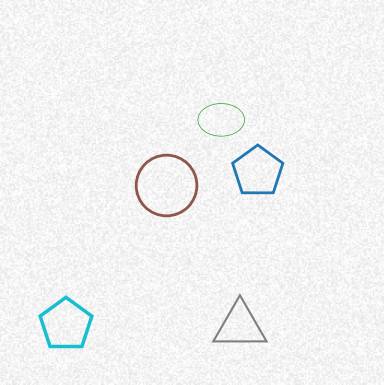[{"shape": "pentagon", "thickness": 2, "radius": 0.34, "center": [0.669, 0.555]}, {"shape": "oval", "thickness": 0.5, "radius": 0.3, "center": [0.575, 0.689]}, {"shape": "circle", "thickness": 2, "radius": 0.39, "center": [0.433, 0.518]}, {"shape": "triangle", "thickness": 1.5, "radius": 0.4, "center": [0.623, 0.153]}, {"shape": "pentagon", "thickness": 2.5, "radius": 0.35, "center": [0.171, 0.157]}]